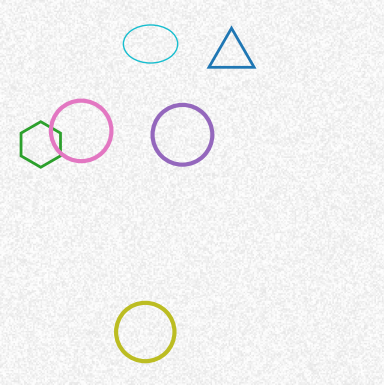[{"shape": "triangle", "thickness": 2, "radius": 0.34, "center": [0.601, 0.859]}, {"shape": "hexagon", "thickness": 2, "radius": 0.3, "center": [0.106, 0.625]}, {"shape": "circle", "thickness": 3, "radius": 0.39, "center": [0.474, 0.65]}, {"shape": "circle", "thickness": 3, "radius": 0.39, "center": [0.211, 0.66]}, {"shape": "circle", "thickness": 3, "radius": 0.38, "center": [0.377, 0.138]}, {"shape": "oval", "thickness": 1, "radius": 0.35, "center": [0.391, 0.886]}]